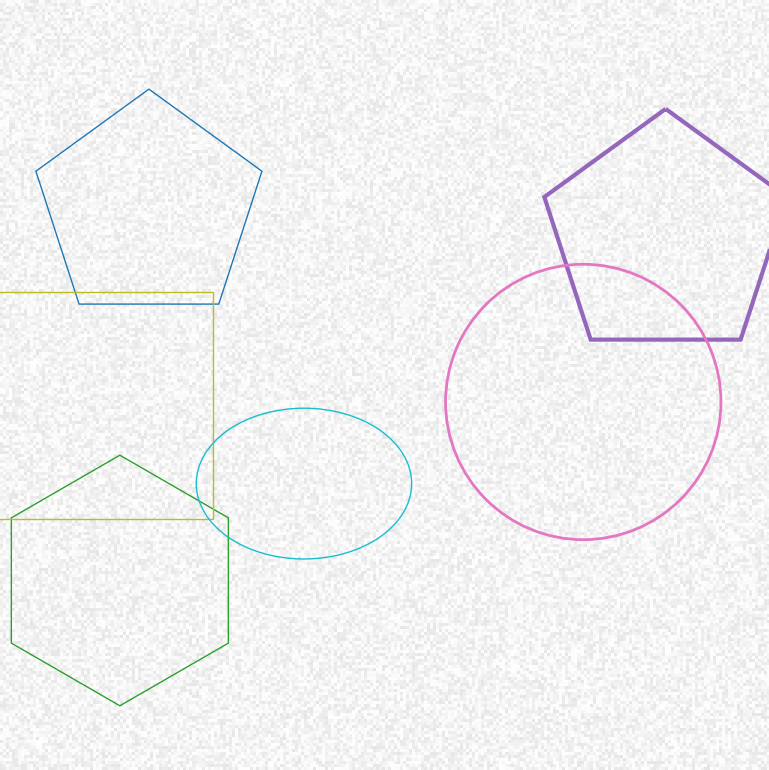[{"shape": "pentagon", "thickness": 0.5, "radius": 0.77, "center": [0.193, 0.73]}, {"shape": "hexagon", "thickness": 0.5, "radius": 0.81, "center": [0.156, 0.246]}, {"shape": "pentagon", "thickness": 1.5, "radius": 0.83, "center": [0.864, 0.693]}, {"shape": "circle", "thickness": 1, "radius": 0.89, "center": [0.757, 0.478]}, {"shape": "square", "thickness": 0.5, "radius": 0.73, "center": [0.13, 0.473]}, {"shape": "oval", "thickness": 0.5, "radius": 0.7, "center": [0.395, 0.372]}]